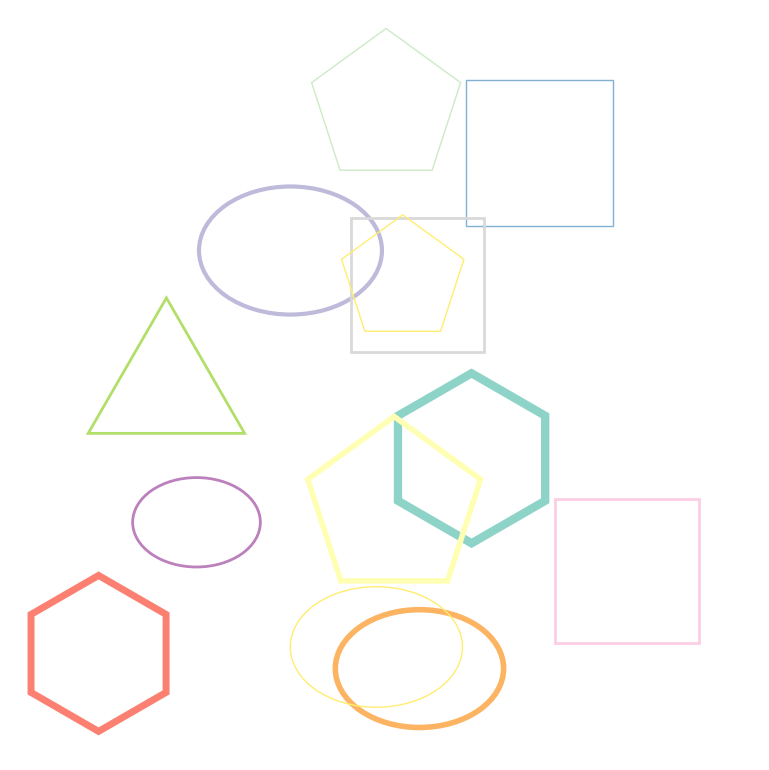[{"shape": "hexagon", "thickness": 3, "radius": 0.55, "center": [0.612, 0.405]}, {"shape": "pentagon", "thickness": 2, "radius": 0.59, "center": [0.512, 0.341]}, {"shape": "oval", "thickness": 1.5, "radius": 0.59, "center": [0.377, 0.675]}, {"shape": "hexagon", "thickness": 2.5, "radius": 0.51, "center": [0.128, 0.151]}, {"shape": "square", "thickness": 0.5, "radius": 0.48, "center": [0.701, 0.801]}, {"shape": "oval", "thickness": 2, "radius": 0.55, "center": [0.545, 0.132]}, {"shape": "triangle", "thickness": 1, "radius": 0.59, "center": [0.216, 0.496]}, {"shape": "square", "thickness": 1, "radius": 0.47, "center": [0.815, 0.258]}, {"shape": "square", "thickness": 1, "radius": 0.43, "center": [0.542, 0.63]}, {"shape": "oval", "thickness": 1, "radius": 0.41, "center": [0.255, 0.322]}, {"shape": "pentagon", "thickness": 0.5, "radius": 0.51, "center": [0.501, 0.861]}, {"shape": "pentagon", "thickness": 0.5, "radius": 0.42, "center": [0.523, 0.637]}, {"shape": "oval", "thickness": 0.5, "radius": 0.56, "center": [0.489, 0.16]}]